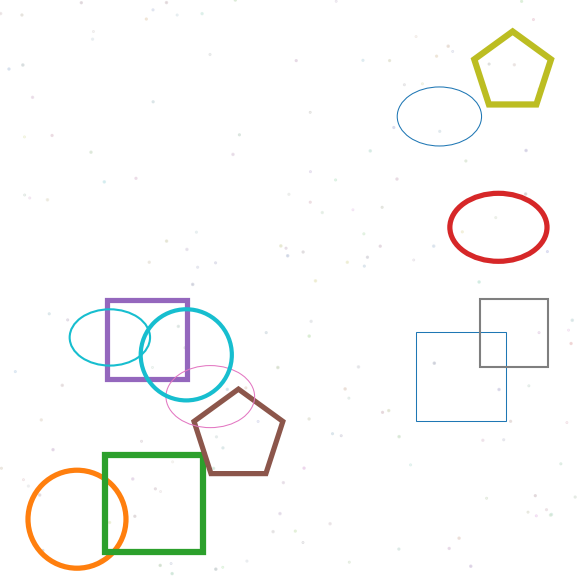[{"shape": "square", "thickness": 0.5, "radius": 0.39, "center": [0.798, 0.347]}, {"shape": "oval", "thickness": 0.5, "radius": 0.37, "center": [0.761, 0.797]}, {"shape": "circle", "thickness": 2.5, "radius": 0.42, "center": [0.133, 0.1]}, {"shape": "square", "thickness": 3, "radius": 0.42, "center": [0.267, 0.127]}, {"shape": "oval", "thickness": 2.5, "radius": 0.42, "center": [0.863, 0.606]}, {"shape": "square", "thickness": 2.5, "radius": 0.34, "center": [0.254, 0.411]}, {"shape": "pentagon", "thickness": 2.5, "radius": 0.4, "center": [0.413, 0.244]}, {"shape": "oval", "thickness": 0.5, "radius": 0.38, "center": [0.364, 0.312]}, {"shape": "square", "thickness": 1, "radius": 0.29, "center": [0.89, 0.423]}, {"shape": "pentagon", "thickness": 3, "radius": 0.35, "center": [0.888, 0.875]}, {"shape": "circle", "thickness": 2, "radius": 0.39, "center": [0.323, 0.385]}, {"shape": "oval", "thickness": 1, "radius": 0.35, "center": [0.19, 0.415]}]